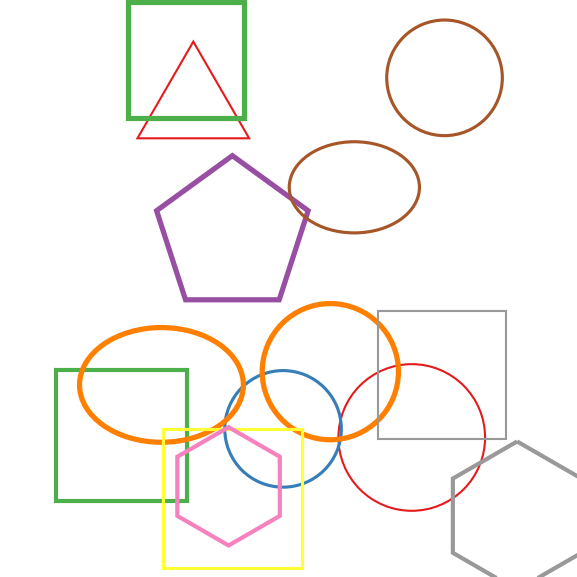[{"shape": "triangle", "thickness": 1, "radius": 0.56, "center": [0.335, 0.815]}, {"shape": "circle", "thickness": 1, "radius": 0.63, "center": [0.713, 0.242]}, {"shape": "circle", "thickness": 1.5, "radius": 0.5, "center": [0.49, 0.256]}, {"shape": "square", "thickness": 2, "radius": 0.57, "center": [0.21, 0.245]}, {"shape": "square", "thickness": 2.5, "radius": 0.5, "center": [0.322, 0.896]}, {"shape": "pentagon", "thickness": 2.5, "radius": 0.69, "center": [0.402, 0.592]}, {"shape": "circle", "thickness": 2.5, "radius": 0.59, "center": [0.572, 0.356]}, {"shape": "oval", "thickness": 2.5, "radius": 0.71, "center": [0.28, 0.333]}, {"shape": "square", "thickness": 1.5, "radius": 0.6, "center": [0.403, 0.136]}, {"shape": "oval", "thickness": 1.5, "radius": 0.56, "center": [0.614, 0.675]}, {"shape": "circle", "thickness": 1.5, "radius": 0.5, "center": [0.77, 0.864]}, {"shape": "hexagon", "thickness": 2, "radius": 0.51, "center": [0.396, 0.157]}, {"shape": "hexagon", "thickness": 2, "radius": 0.64, "center": [0.895, 0.106]}, {"shape": "square", "thickness": 1, "radius": 0.55, "center": [0.766, 0.35]}]